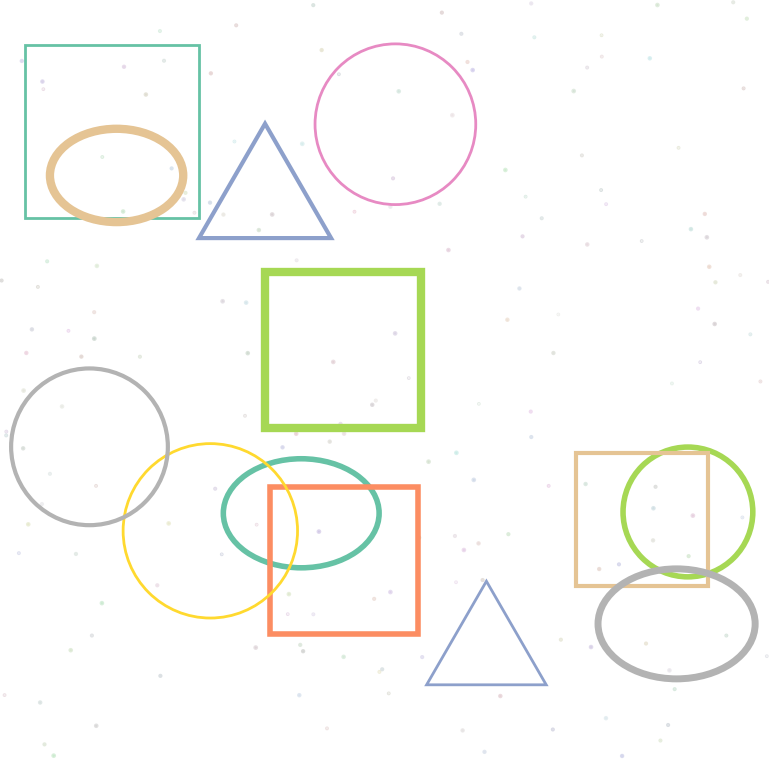[{"shape": "oval", "thickness": 2, "radius": 0.51, "center": [0.391, 0.333]}, {"shape": "square", "thickness": 1, "radius": 0.56, "center": [0.145, 0.829]}, {"shape": "square", "thickness": 2, "radius": 0.48, "center": [0.447, 0.272]}, {"shape": "triangle", "thickness": 1.5, "radius": 0.5, "center": [0.344, 0.74]}, {"shape": "triangle", "thickness": 1, "radius": 0.45, "center": [0.632, 0.155]}, {"shape": "circle", "thickness": 1, "radius": 0.52, "center": [0.514, 0.839]}, {"shape": "circle", "thickness": 2, "radius": 0.42, "center": [0.893, 0.335]}, {"shape": "square", "thickness": 3, "radius": 0.51, "center": [0.445, 0.545]}, {"shape": "circle", "thickness": 1, "radius": 0.57, "center": [0.273, 0.311]}, {"shape": "oval", "thickness": 3, "radius": 0.43, "center": [0.151, 0.772]}, {"shape": "square", "thickness": 1.5, "radius": 0.43, "center": [0.834, 0.325]}, {"shape": "circle", "thickness": 1.5, "radius": 0.51, "center": [0.116, 0.42]}, {"shape": "oval", "thickness": 2.5, "radius": 0.51, "center": [0.879, 0.19]}]